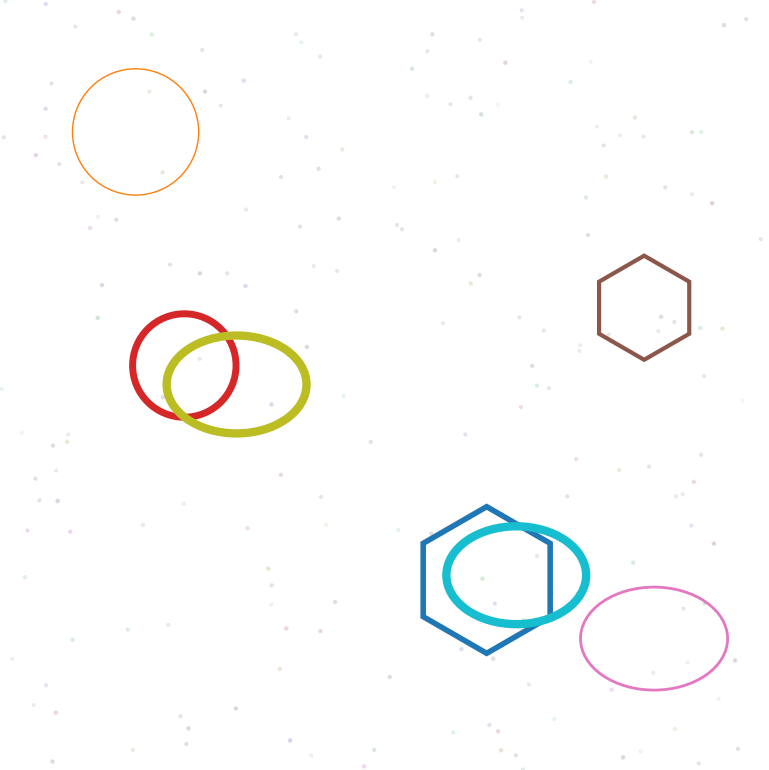[{"shape": "hexagon", "thickness": 2, "radius": 0.48, "center": [0.632, 0.247]}, {"shape": "circle", "thickness": 0.5, "radius": 0.41, "center": [0.176, 0.829]}, {"shape": "circle", "thickness": 2.5, "radius": 0.34, "center": [0.239, 0.525]}, {"shape": "hexagon", "thickness": 1.5, "radius": 0.34, "center": [0.837, 0.6]}, {"shape": "oval", "thickness": 1, "radius": 0.48, "center": [0.849, 0.171]}, {"shape": "oval", "thickness": 3, "radius": 0.45, "center": [0.307, 0.501]}, {"shape": "oval", "thickness": 3, "radius": 0.45, "center": [0.67, 0.253]}]